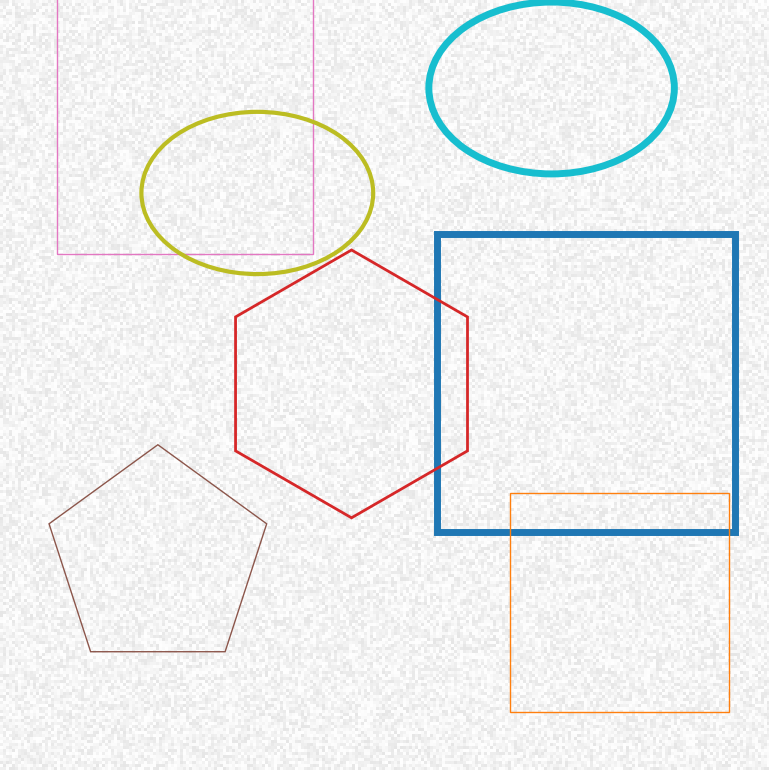[{"shape": "square", "thickness": 2.5, "radius": 0.97, "center": [0.761, 0.502]}, {"shape": "square", "thickness": 0.5, "radius": 0.71, "center": [0.805, 0.218]}, {"shape": "hexagon", "thickness": 1, "radius": 0.87, "center": [0.457, 0.501]}, {"shape": "pentagon", "thickness": 0.5, "radius": 0.74, "center": [0.205, 0.274]}, {"shape": "square", "thickness": 0.5, "radius": 0.83, "center": [0.24, 0.836]}, {"shape": "oval", "thickness": 1.5, "radius": 0.75, "center": [0.334, 0.749]}, {"shape": "oval", "thickness": 2.5, "radius": 0.8, "center": [0.716, 0.886]}]